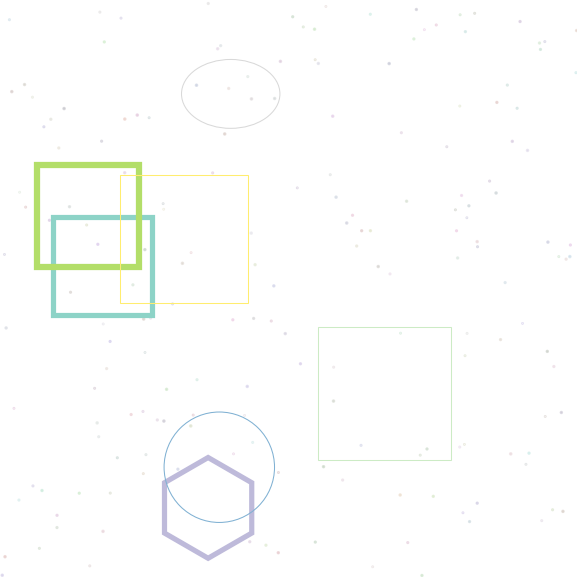[{"shape": "square", "thickness": 2.5, "radius": 0.43, "center": [0.177, 0.539]}, {"shape": "hexagon", "thickness": 2.5, "radius": 0.44, "center": [0.36, 0.12]}, {"shape": "circle", "thickness": 0.5, "radius": 0.48, "center": [0.38, 0.19]}, {"shape": "square", "thickness": 3, "radius": 0.44, "center": [0.152, 0.625]}, {"shape": "oval", "thickness": 0.5, "radius": 0.43, "center": [0.4, 0.837]}, {"shape": "square", "thickness": 0.5, "radius": 0.57, "center": [0.665, 0.317]}, {"shape": "square", "thickness": 0.5, "radius": 0.56, "center": [0.318, 0.585]}]